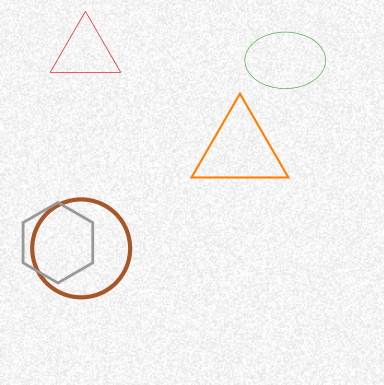[{"shape": "triangle", "thickness": 0.5, "radius": 0.53, "center": [0.222, 0.865]}, {"shape": "oval", "thickness": 0.5, "radius": 0.52, "center": [0.741, 0.843]}, {"shape": "triangle", "thickness": 1.5, "radius": 0.73, "center": [0.623, 0.612]}, {"shape": "circle", "thickness": 3, "radius": 0.64, "center": [0.211, 0.355]}, {"shape": "hexagon", "thickness": 2, "radius": 0.52, "center": [0.15, 0.37]}]